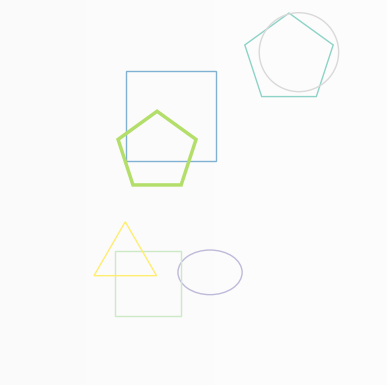[{"shape": "pentagon", "thickness": 1, "radius": 0.6, "center": [0.746, 0.846]}, {"shape": "oval", "thickness": 1, "radius": 0.41, "center": [0.542, 0.293]}, {"shape": "square", "thickness": 1, "radius": 0.58, "center": [0.442, 0.699]}, {"shape": "pentagon", "thickness": 2.5, "radius": 0.53, "center": [0.405, 0.605]}, {"shape": "circle", "thickness": 1, "radius": 0.51, "center": [0.771, 0.864]}, {"shape": "square", "thickness": 1, "radius": 0.42, "center": [0.382, 0.264]}, {"shape": "triangle", "thickness": 1, "radius": 0.47, "center": [0.323, 0.331]}]